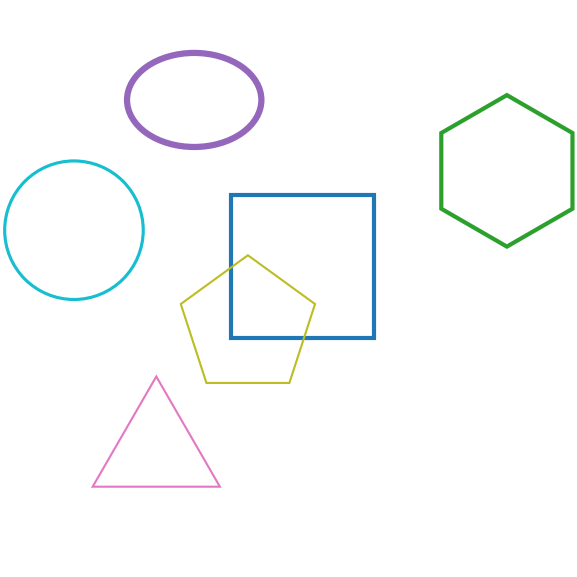[{"shape": "square", "thickness": 2, "radius": 0.62, "center": [0.524, 0.538]}, {"shape": "hexagon", "thickness": 2, "radius": 0.66, "center": [0.878, 0.703]}, {"shape": "oval", "thickness": 3, "radius": 0.58, "center": [0.336, 0.826]}, {"shape": "triangle", "thickness": 1, "radius": 0.64, "center": [0.271, 0.22]}, {"shape": "pentagon", "thickness": 1, "radius": 0.61, "center": [0.429, 0.435]}, {"shape": "circle", "thickness": 1.5, "radius": 0.6, "center": [0.128, 0.601]}]